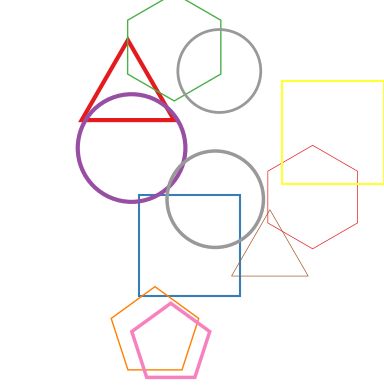[{"shape": "triangle", "thickness": 3, "radius": 0.69, "center": [0.332, 0.757]}, {"shape": "hexagon", "thickness": 0.5, "radius": 0.67, "center": [0.812, 0.488]}, {"shape": "square", "thickness": 1.5, "radius": 0.66, "center": [0.492, 0.363]}, {"shape": "hexagon", "thickness": 1, "radius": 0.7, "center": [0.453, 0.878]}, {"shape": "circle", "thickness": 3, "radius": 0.7, "center": [0.342, 0.615]}, {"shape": "pentagon", "thickness": 1, "radius": 0.6, "center": [0.403, 0.136]}, {"shape": "square", "thickness": 1.5, "radius": 0.67, "center": [0.865, 0.656]}, {"shape": "triangle", "thickness": 0.5, "radius": 0.57, "center": [0.701, 0.34]}, {"shape": "pentagon", "thickness": 2.5, "radius": 0.53, "center": [0.444, 0.106]}, {"shape": "circle", "thickness": 2, "radius": 0.54, "center": [0.57, 0.816]}, {"shape": "circle", "thickness": 2.5, "radius": 0.63, "center": [0.559, 0.483]}]